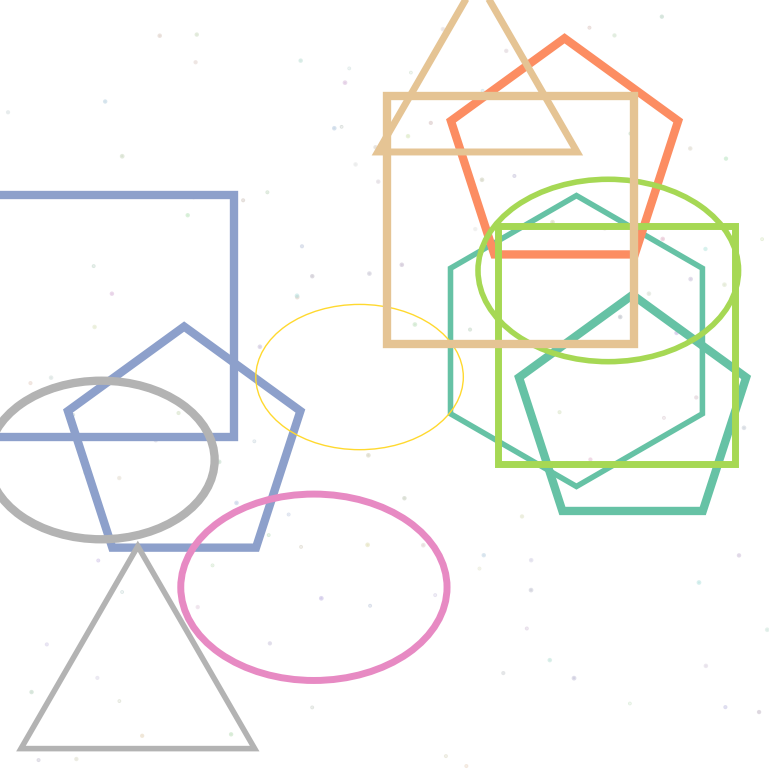[{"shape": "pentagon", "thickness": 3, "radius": 0.78, "center": [0.822, 0.462]}, {"shape": "hexagon", "thickness": 2, "radius": 0.94, "center": [0.749, 0.557]}, {"shape": "pentagon", "thickness": 3, "radius": 0.78, "center": [0.733, 0.795]}, {"shape": "square", "thickness": 3, "radius": 0.79, "center": [0.146, 0.589]}, {"shape": "pentagon", "thickness": 3, "radius": 0.79, "center": [0.239, 0.417]}, {"shape": "oval", "thickness": 2.5, "radius": 0.86, "center": [0.408, 0.237]}, {"shape": "square", "thickness": 2.5, "radius": 0.77, "center": [0.801, 0.552]}, {"shape": "oval", "thickness": 2, "radius": 0.85, "center": [0.79, 0.649]}, {"shape": "oval", "thickness": 0.5, "radius": 0.67, "center": [0.467, 0.51]}, {"shape": "square", "thickness": 3, "radius": 0.8, "center": [0.663, 0.715]}, {"shape": "triangle", "thickness": 2.5, "radius": 0.75, "center": [0.62, 0.877]}, {"shape": "oval", "thickness": 3, "radius": 0.74, "center": [0.132, 0.403]}, {"shape": "triangle", "thickness": 2, "radius": 0.88, "center": [0.179, 0.115]}]